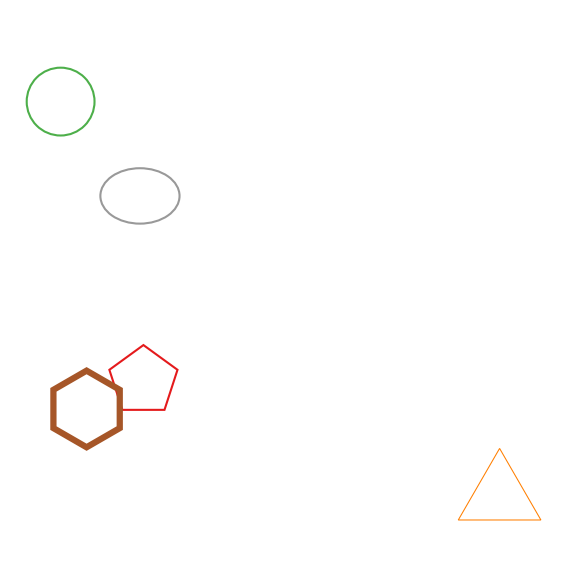[{"shape": "pentagon", "thickness": 1, "radius": 0.31, "center": [0.248, 0.34]}, {"shape": "circle", "thickness": 1, "radius": 0.29, "center": [0.105, 0.823]}, {"shape": "triangle", "thickness": 0.5, "radius": 0.41, "center": [0.865, 0.14]}, {"shape": "hexagon", "thickness": 3, "radius": 0.33, "center": [0.15, 0.291]}, {"shape": "oval", "thickness": 1, "radius": 0.34, "center": [0.242, 0.66]}]